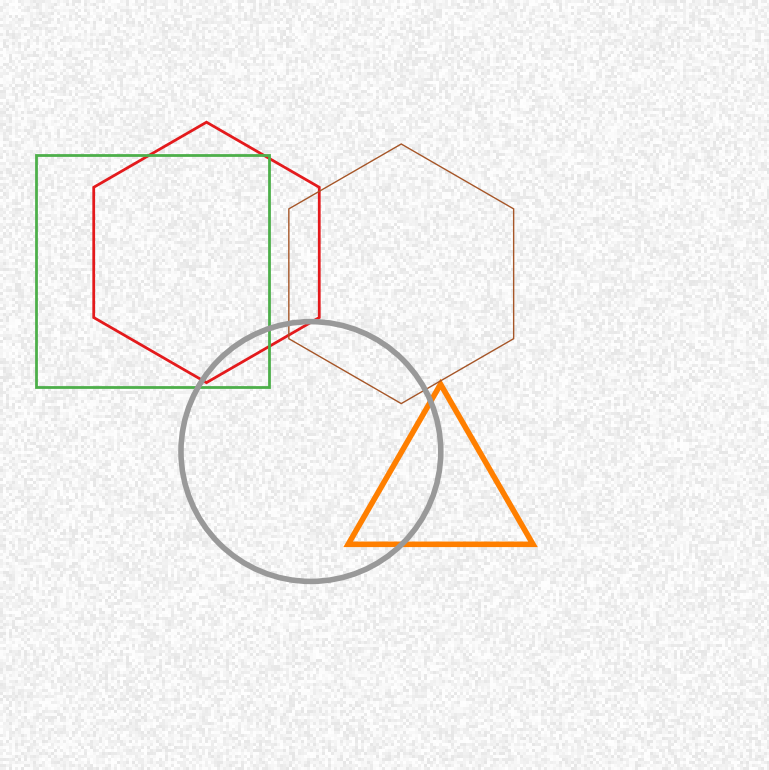[{"shape": "hexagon", "thickness": 1, "radius": 0.85, "center": [0.268, 0.672]}, {"shape": "square", "thickness": 1, "radius": 0.75, "center": [0.198, 0.648]}, {"shape": "triangle", "thickness": 2, "radius": 0.69, "center": [0.572, 0.362]}, {"shape": "hexagon", "thickness": 0.5, "radius": 0.84, "center": [0.521, 0.644]}, {"shape": "circle", "thickness": 2, "radius": 0.84, "center": [0.404, 0.414]}]